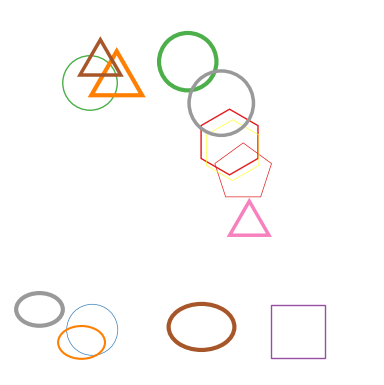[{"shape": "hexagon", "thickness": 1, "radius": 0.43, "center": [0.596, 0.631]}, {"shape": "pentagon", "thickness": 0.5, "radius": 0.39, "center": [0.632, 0.551]}, {"shape": "circle", "thickness": 0.5, "radius": 0.33, "center": [0.24, 0.143]}, {"shape": "circle", "thickness": 3, "radius": 0.37, "center": [0.488, 0.84]}, {"shape": "circle", "thickness": 1, "radius": 0.35, "center": [0.234, 0.784]}, {"shape": "square", "thickness": 1, "radius": 0.35, "center": [0.774, 0.139]}, {"shape": "triangle", "thickness": 3, "radius": 0.38, "center": [0.303, 0.791]}, {"shape": "oval", "thickness": 1.5, "radius": 0.3, "center": [0.212, 0.111]}, {"shape": "hexagon", "thickness": 0.5, "radius": 0.39, "center": [0.604, 0.61]}, {"shape": "triangle", "thickness": 2.5, "radius": 0.31, "center": [0.261, 0.836]}, {"shape": "oval", "thickness": 3, "radius": 0.43, "center": [0.523, 0.151]}, {"shape": "triangle", "thickness": 2.5, "radius": 0.29, "center": [0.648, 0.419]}, {"shape": "oval", "thickness": 3, "radius": 0.3, "center": [0.103, 0.196]}, {"shape": "circle", "thickness": 2.5, "radius": 0.42, "center": [0.575, 0.732]}]